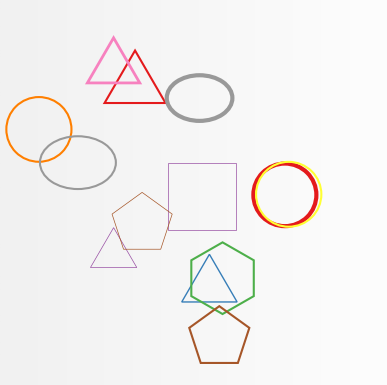[{"shape": "circle", "thickness": 3, "radius": 0.41, "center": [0.735, 0.494]}, {"shape": "triangle", "thickness": 1.5, "radius": 0.45, "center": [0.349, 0.778]}, {"shape": "triangle", "thickness": 1, "radius": 0.41, "center": [0.54, 0.257]}, {"shape": "hexagon", "thickness": 1.5, "radius": 0.47, "center": [0.574, 0.277]}, {"shape": "square", "thickness": 0.5, "radius": 0.44, "center": [0.522, 0.489]}, {"shape": "triangle", "thickness": 0.5, "radius": 0.35, "center": [0.293, 0.34]}, {"shape": "circle", "thickness": 1.5, "radius": 0.42, "center": [0.1, 0.664]}, {"shape": "circle", "thickness": 1.5, "radius": 0.42, "center": [0.745, 0.495]}, {"shape": "pentagon", "thickness": 0.5, "radius": 0.41, "center": [0.367, 0.419]}, {"shape": "pentagon", "thickness": 1.5, "radius": 0.41, "center": [0.566, 0.123]}, {"shape": "triangle", "thickness": 2, "radius": 0.39, "center": [0.293, 0.824]}, {"shape": "oval", "thickness": 3, "radius": 0.42, "center": [0.515, 0.745]}, {"shape": "oval", "thickness": 1.5, "radius": 0.49, "center": [0.201, 0.578]}]